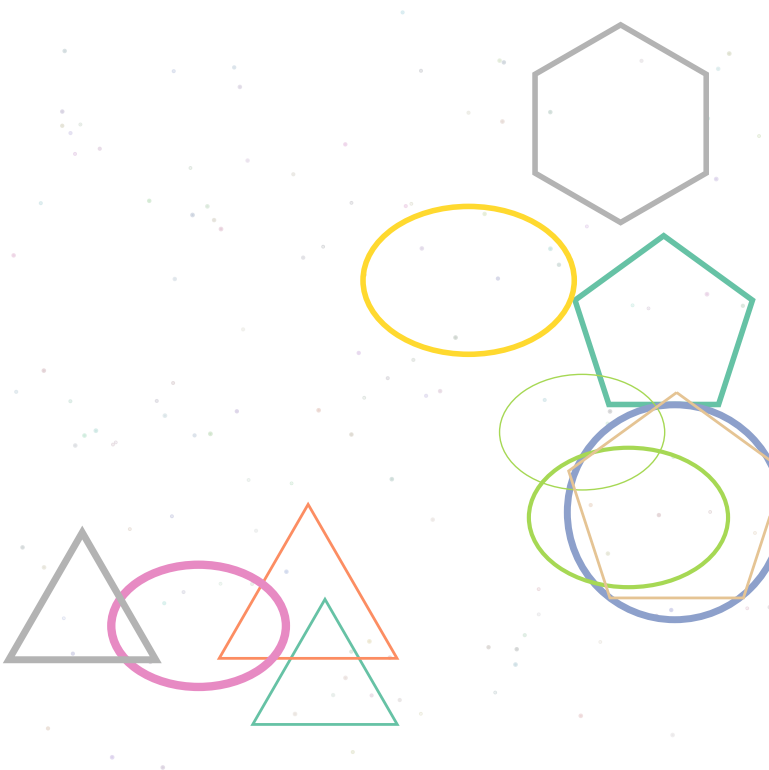[{"shape": "pentagon", "thickness": 2, "radius": 0.61, "center": [0.862, 0.573]}, {"shape": "triangle", "thickness": 1, "radius": 0.54, "center": [0.422, 0.113]}, {"shape": "triangle", "thickness": 1, "radius": 0.67, "center": [0.4, 0.212]}, {"shape": "circle", "thickness": 2.5, "radius": 0.7, "center": [0.876, 0.335]}, {"shape": "oval", "thickness": 3, "radius": 0.57, "center": [0.258, 0.187]}, {"shape": "oval", "thickness": 0.5, "radius": 0.54, "center": [0.756, 0.439]}, {"shape": "oval", "thickness": 1.5, "radius": 0.65, "center": [0.816, 0.328]}, {"shape": "oval", "thickness": 2, "radius": 0.69, "center": [0.609, 0.636]}, {"shape": "pentagon", "thickness": 1, "radius": 0.74, "center": [0.879, 0.343]}, {"shape": "hexagon", "thickness": 2, "radius": 0.64, "center": [0.806, 0.839]}, {"shape": "triangle", "thickness": 2.5, "radius": 0.55, "center": [0.107, 0.198]}]